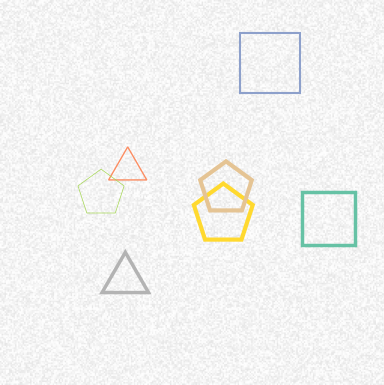[{"shape": "square", "thickness": 2.5, "radius": 0.35, "center": [0.853, 0.433]}, {"shape": "triangle", "thickness": 1, "radius": 0.29, "center": [0.332, 0.561]}, {"shape": "square", "thickness": 1.5, "radius": 0.39, "center": [0.702, 0.837]}, {"shape": "pentagon", "thickness": 0.5, "radius": 0.31, "center": [0.262, 0.498]}, {"shape": "pentagon", "thickness": 3, "radius": 0.4, "center": [0.58, 0.443]}, {"shape": "pentagon", "thickness": 3, "radius": 0.35, "center": [0.587, 0.51]}, {"shape": "triangle", "thickness": 2.5, "radius": 0.35, "center": [0.326, 0.275]}]